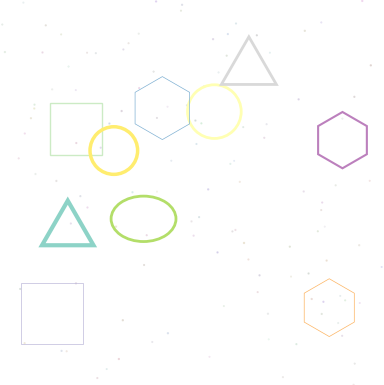[{"shape": "triangle", "thickness": 3, "radius": 0.39, "center": [0.176, 0.402]}, {"shape": "circle", "thickness": 2, "radius": 0.35, "center": [0.557, 0.71]}, {"shape": "square", "thickness": 0.5, "radius": 0.4, "center": [0.135, 0.186]}, {"shape": "hexagon", "thickness": 0.5, "radius": 0.41, "center": [0.422, 0.719]}, {"shape": "hexagon", "thickness": 0.5, "radius": 0.38, "center": [0.855, 0.201]}, {"shape": "oval", "thickness": 2, "radius": 0.42, "center": [0.373, 0.432]}, {"shape": "triangle", "thickness": 2, "radius": 0.41, "center": [0.646, 0.822]}, {"shape": "hexagon", "thickness": 1.5, "radius": 0.37, "center": [0.89, 0.636]}, {"shape": "square", "thickness": 1, "radius": 0.34, "center": [0.196, 0.665]}, {"shape": "circle", "thickness": 2.5, "radius": 0.31, "center": [0.296, 0.609]}]